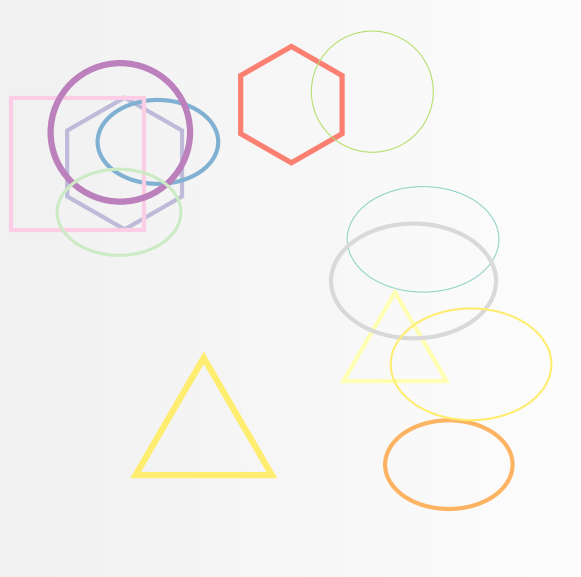[{"shape": "oval", "thickness": 0.5, "radius": 0.65, "center": [0.728, 0.585]}, {"shape": "triangle", "thickness": 2, "radius": 0.51, "center": [0.68, 0.391]}, {"shape": "hexagon", "thickness": 2, "radius": 0.57, "center": [0.214, 0.716]}, {"shape": "hexagon", "thickness": 2.5, "radius": 0.5, "center": [0.501, 0.818]}, {"shape": "oval", "thickness": 2, "radius": 0.52, "center": [0.272, 0.753]}, {"shape": "oval", "thickness": 2, "radius": 0.55, "center": [0.772, 0.195]}, {"shape": "circle", "thickness": 0.5, "radius": 0.52, "center": [0.641, 0.84]}, {"shape": "square", "thickness": 2, "radius": 0.57, "center": [0.133, 0.716]}, {"shape": "oval", "thickness": 2, "radius": 0.71, "center": [0.711, 0.513]}, {"shape": "circle", "thickness": 3, "radius": 0.6, "center": [0.207, 0.77]}, {"shape": "oval", "thickness": 1.5, "radius": 0.53, "center": [0.205, 0.632]}, {"shape": "triangle", "thickness": 3, "radius": 0.68, "center": [0.35, 0.244]}, {"shape": "oval", "thickness": 1, "radius": 0.69, "center": [0.81, 0.368]}]